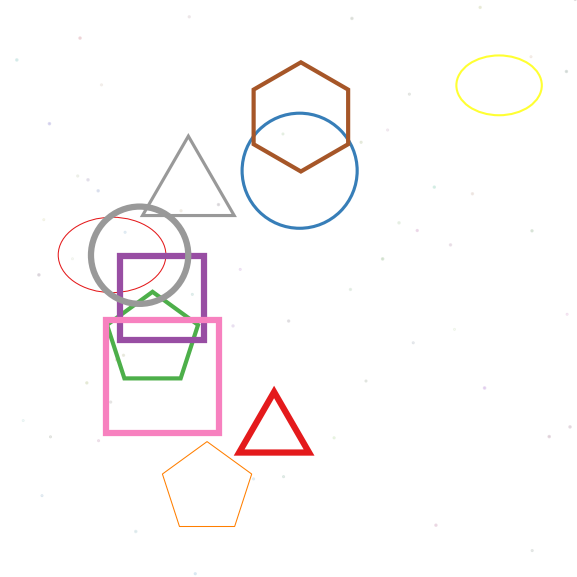[{"shape": "oval", "thickness": 0.5, "radius": 0.47, "center": [0.194, 0.558]}, {"shape": "triangle", "thickness": 3, "radius": 0.35, "center": [0.475, 0.25]}, {"shape": "circle", "thickness": 1.5, "radius": 0.5, "center": [0.519, 0.703]}, {"shape": "pentagon", "thickness": 2, "radius": 0.41, "center": [0.264, 0.411]}, {"shape": "square", "thickness": 3, "radius": 0.36, "center": [0.28, 0.483]}, {"shape": "pentagon", "thickness": 0.5, "radius": 0.41, "center": [0.359, 0.153]}, {"shape": "oval", "thickness": 1, "radius": 0.37, "center": [0.864, 0.851]}, {"shape": "hexagon", "thickness": 2, "radius": 0.47, "center": [0.521, 0.797]}, {"shape": "square", "thickness": 3, "radius": 0.49, "center": [0.282, 0.347]}, {"shape": "circle", "thickness": 3, "radius": 0.42, "center": [0.242, 0.557]}, {"shape": "triangle", "thickness": 1.5, "radius": 0.46, "center": [0.326, 0.672]}]